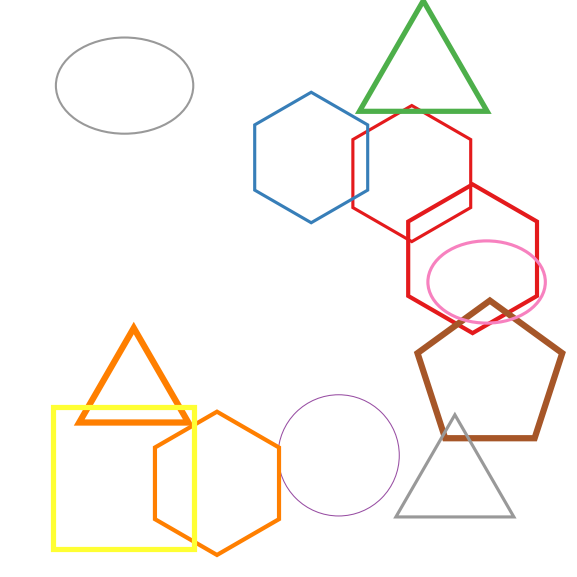[{"shape": "hexagon", "thickness": 2, "radius": 0.64, "center": [0.818, 0.551]}, {"shape": "hexagon", "thickness": 1.5, "radius": 0.59, "center": [0.713, 0.699]}, {"shape": "hexagon", "thickness": 1.5, "radius": 0.56, "center": [0.539, 0.726]}, {"shape": "triangle", "thickness": 2.5, "radius": 0.64, "center": [0.733, 0.87]}, {"shape": "circle", "thickness": 0.5, "radius": 0.52, "center": [0.586, 0.211]}, {"shape": "hexagon", "thickness": 2, "radius": 0.62, "center": [0.376, 0.162]}, {"shape": "triangle", "thickness": 3, "radius": 0.55, "center": [0.232, 0.322]}, {"shape": "square", "thickness": 2.5, "radius": 0.61, "center": [0.214, 0.171]}, {"shape": "pentagon", "thickness": 3, "radius": 0.66, "center": [0.848, 0.347]}, {"shape": "oval", "thickness": 1.5, "radius": 0.51, "center": [0.843, 0.511]}, {"shape": "triangle", "thickness": 1.5, "radius": 0.59, "center": [0.788, 0.163]}, {"shape": "oval", "thickness": 1, "radius": 0.59, "center": [0.216, 0.851]}]